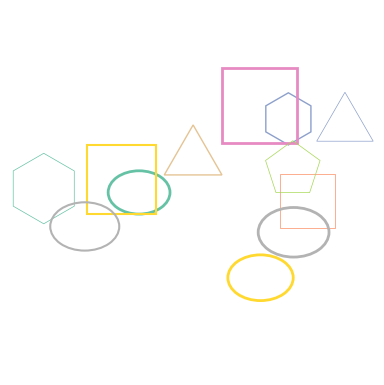[{"shape": "hexagon", "thickness": 0.5, "radius": 0.46, "center": [0.114, 0.51]}, {"shape": "oval", "thickness": 2, "radius": 0.4, "center": [0.361, 0.5]}, {"shape": "square", "thickness": 0.5, "radius": 0.36, "center": [0.798, 0.478]}, {"shape": "triangle", "thickness": 0.5, "radius": 0.42, "center": [0.896, 0.676]}, {"shape": "hexagon", "thickness": 1, "radius": 0.34, "center": [0.749, 0.691]}, {"shape": "square", "thickness": 2, "radius": 0.49, "center": [0.674, 0.725]}, {"shape": "pentagon", "thickness": 0.5, "radius": 0.37, "center": [0.761, 0.56]}, {"shape": "square", "thickness": 1.5, "radius": 0.45, "center": [0.316, 0.534]}, {"shape": "oval", "thickness": 2, "radius": 0.42, "center": [0.677, 0.279]}, {"shape": "triangle", "thickness": 1, "radius": 0.43, "center": [0.502, 0.589]}, {"shape": "oval", "thickness": 2, "radius": 0.46, "center": [0.763, 0.397]}, {"shape": "oval", "thickness": 1.5, "radius": 0.45, "center": [0.22, 0.412]}]